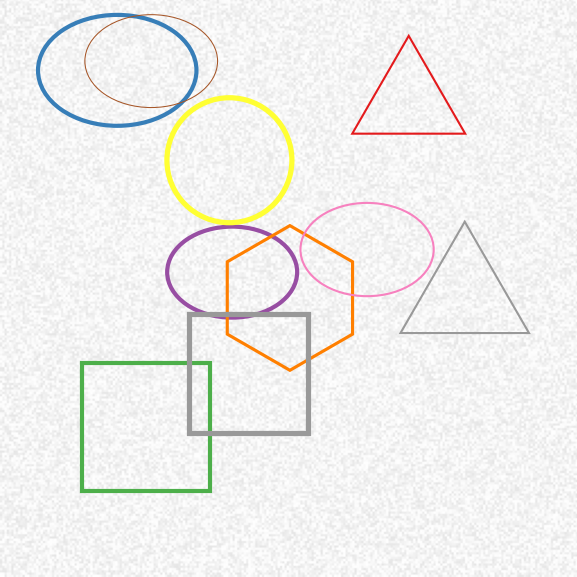[{"shape": "triangle", "thickness": 1, "radius": 0.56, "center": [0.708, 0.824]}, {"shape": "oval", "thickness": 2, "radius": 0.69, "center": [0.203, 0.877]}, {"shape": "square", "thickness": 2, "radius": 0.55, "center": [0.253, 0.26]}, {"shape": "oval", "thickness": 2, "radius": 0.56, "center": [0.402, 0.528]}, {"shape": "hexagon", "thickness": 1.5, "radius": 0.63, "center": [0.502, 0.483]}, {"shape": "circle", "thickness": 2.5, "radius": 0.54, "center": [0.397, 0.722]}, {"shape": "oval", "thickness": 0.5, "radius": 0.57, "center": [0.262, 0.893]}, {"shape": "oval", "thickness": 1, "radius": 0.58, "center": [0.636, 0.567]}, {"shape": "triangle", "thickness": 1, "radius": 0.64, "center": [0.805, 0.487]}, {"shape": "square", "thickness": 2.5, "radius": 0.51, "center": [0.43, 0.353]}]